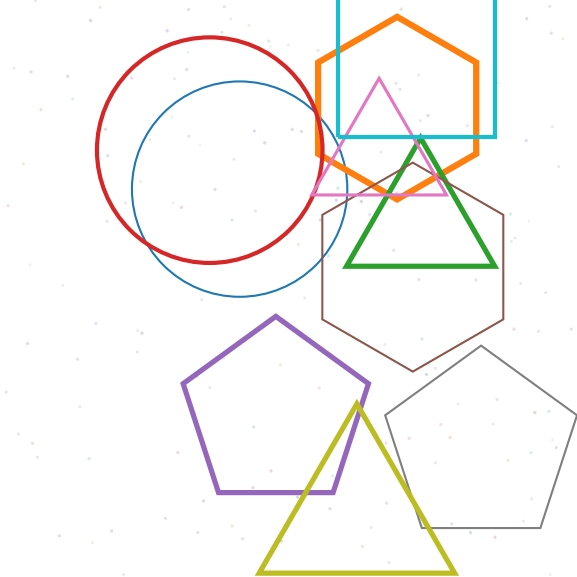[{"shape": "circle", "thickness": 1, "radius": 0.93, "center": [0.415, 0.672]}, {"shape": "hexagon", "thickness": 3, "radius": 0.79, "center": [0.688, 0.812]}, {"shape": "triangle", "thickness": 2.5, "radius": 0.74, "center": [0.728, 0.612]}, {"shape": "circle", "thickness": 2, "radius": 0.98, "center": [0.363, 0.739]}, {"shape": "pentagon", "thickness": 2.5, "radius": 0.84, "center": [0.478, 0.283]}, {"shape": "hexagon", "thickness": 1, "radius": 0.9, "center": [0.715, 0.537]}, {"shape": "triangle", "thickness": 1.5, "radius": 0.67, "center": [0.656, 0.729]}, {"shape": "pentagon", "thickness": 1, "radius": 0.87, "center": [0.833, 0.226]}, {"shape": "triangle", "thickness": 2.5, "radius": 0.98, "center": [0.618, 0.104]}, {"shape": "square", "thickness": 2, "radius": 0.68, "center": [0.72, 0.898]}]